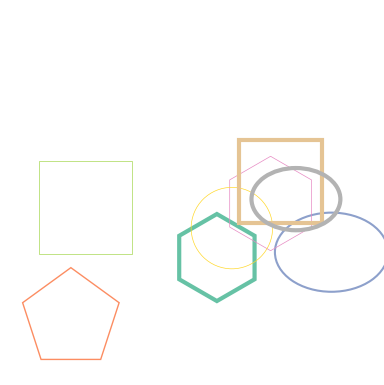[{"shape": "hexagon", "thickness": 3, "radius": 0.57, "center": [0.563, 0.331]}, {"shape": "pentagon", "thickness": 1, "radius": 0.66, "center": [0.184, 0.173]}, {"shape": "oval", "thickness": 1.5, "radius": 0.73, "center": [0.861, 0.345]}, {"shape": "hexagon", "thickness": 0.5, "radius": 0.61, "center": [0.703, 0.471]}, {"shape": "square", "thickness": 0.5, "radius": 0.6, "center": [0.223, 0.461]}, {"shape": "circle", "thickness": 0.5, "radius": 0.53, "center": [0.602, 0.408]}, {"shape": "square", "thickness": 3, "radius": 0.54, "center": [0.728, 0.528]}, {"shape": "oval", "thickness": 3, "radius": 0.58, "center": [0.769, 0.483]}]